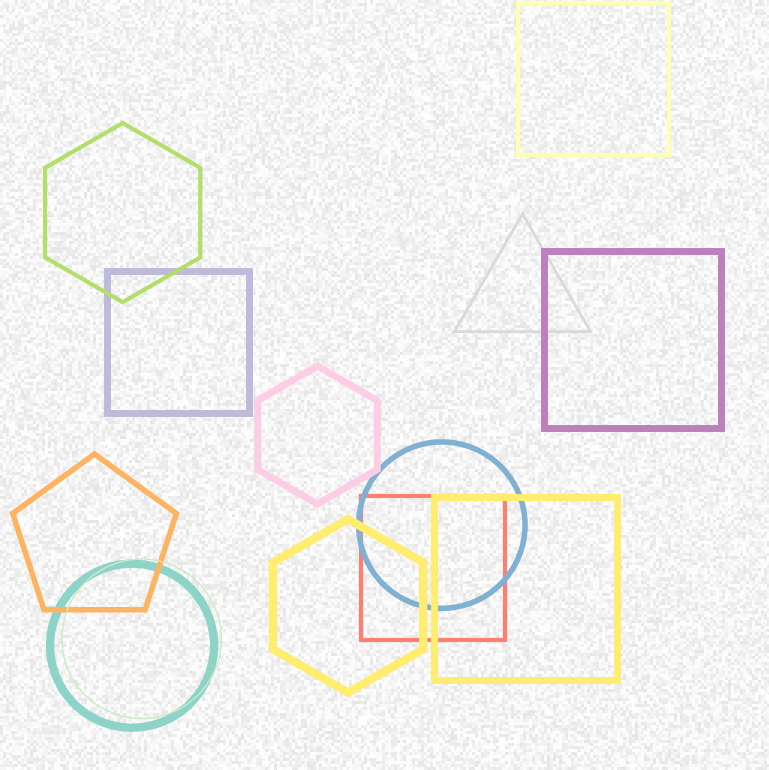[{"shape": "circle", "thickness": 3, "radius": 0.53, "center": [0.172, 0.161]}, {"shape": "square", "thickness": 1.5, "radius": 0.49, "center": [0.771, 0.897]}, {"shape": "square", "thickness": 2.5, "radius": 0.46, "center": [0.231, 0.556]}, {"shape": "square", "thickness": 1.5, "radius": 0.47, "center": [0.562, 0.262]}, {"shape": "circle", "thickness": 2, "radius": 0.54, "center": [0.574, 0.318]}, {"shape": "pentagon", "thickness": 2, "radius": 0.56, "center": [0.123, 0.299]}, {"shape": "hexagon", "thickness": 1.5, "radius": 0.58, "center": [0.159, 0.724]}, {"shape": "hexagon", "thickness": 2.5, "radius": 0.45, "center": [0.412, 0.435]}, {"shape": "triangle", "thickness": 1, "radius": 0.51, "center": [0.679, 0.62]}, {"shape": "square", "thickness": 2.5, "radius": 0.58, "center": [0.821, 0.559]}, {"shape": "circle", "thickness": 0.5, "radius": 0.52, "center": [0.184, 0.17]}, {"shape": "hexagon", "thickness": 3, "radius": 0.56, "center": [0.452, 0.213]}, {"shape": "square", "thickness": 2.5, "radius": 0.6, "center": [0.682, 0.236]}]